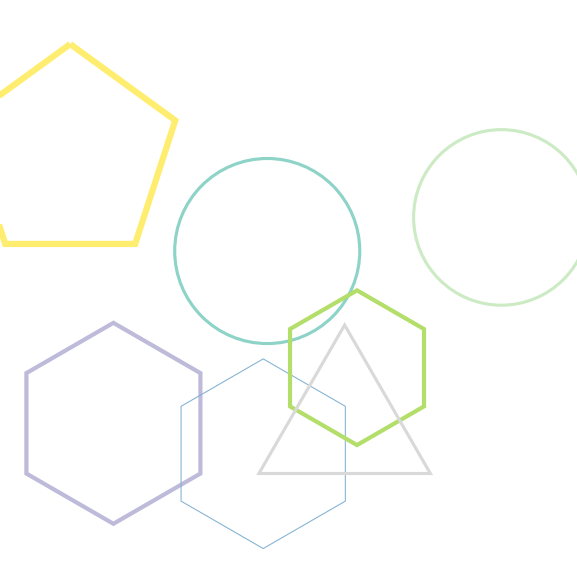[{"shape": "circle", "thickness": 1.5, "radius": 0.8, "center": [0.463, 0.564]}, {"shape": "hexagon", "thickness": 2, "radius": 0.87, "center": [0.196, 0.266]}, {"shape": "hexagon", "thickness": 0.5, "radius": 0.82, "center": [0.456, 0.213]}, {"shape": "hexagon", "thickness": 2, "radius": 0.67, "center": [0.618, 0.362]}, {"shape": "triangle", "thickness": 1.5, "radius": 0.86, "center": [0.597, 0.265]}, {"shape": "circle", "thickness": 1.5, "radius": 0.76, "center": [0.868, 0.623]}, {"shape": "pentagon", "thickness": 3, "radius": 0.96, "center": [0.122, 0.731]}]